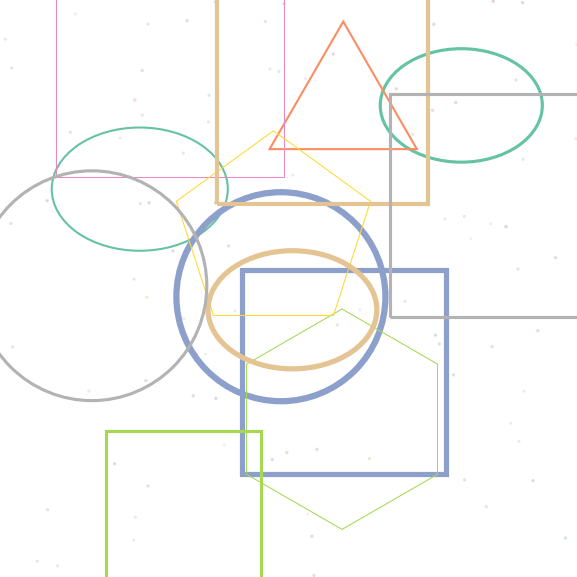[{"shape": "oval", "thickness": 1, "radius": 0.76, "center": [0.242, 0.672]}, {"shape": "oval", "thickness": 1.5, "radius": 0.7, "center": [0.799, 0.817]}, {"shape": "triangle", "thickness": 1, "radius": 0.74, "center": [0.594, 0.815]}, {"shape": "circle", "thickness": 3, "radius": 0.9, "center": [0.486, 0.485]}, {"shape": "square", "thickness": 2.5, "radius": 0.88, "center": [0.596, 0.356]}, {"shape": "square", "thickness": 0.5, "radius": 0.99, "center": [0.294, 0.89]}, {"shape": "square", "thickness": 1.5, "radius": 0.67, "center": [0.317, 0.119]}, {"shape": "hexagon", "thickness": 0.5, "radius": 0.95, "center": [0.592, 0.273]}, {"shape": "pentagon", "thickness": 0.5, "radius": 0.88, "center": [0.473, 0.596]}, {"shape": "oval", "thickness": 2.5, "radius": 0.73, "center": [0.506, 0.463]}, {"shape": "square", "thickness": 2, "radius": 0.91, "center": [0.559, 0.829]}, {"shape": "circle", "thickness": 1.5, "radius": 0.99, "center": [0.159, 0.504]}, {"shape": "square", "thickness": 1.5, "radius": 0.96, "center": [0.868, 0.643]}]